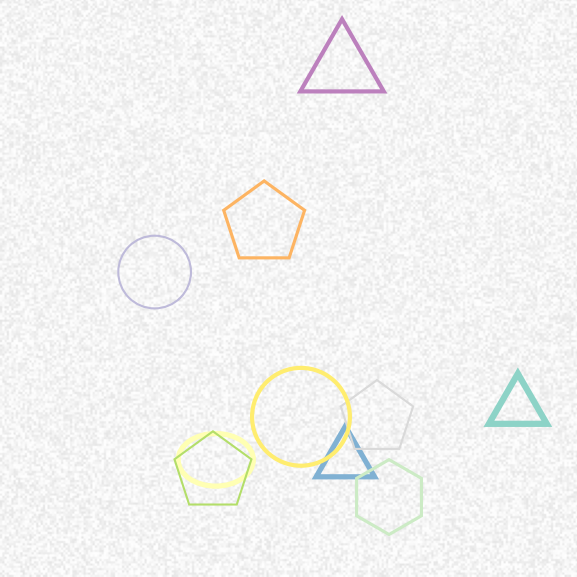[{"shape": "triangle", "thickness": 3, "radius": 0.29, "center": [0.897, 0.294]}, {"shape": "oval", "thickness": 2.5, "radius": 0.33, "center": [0.374, 0.203]}, {"shape": "circle", "thickness": 1, "radius": 0.31, "center": [0.268, 0.528]}, {"shape": "triangle", "thickness": 2.5, "radius": 0.29, "center": [0.598, 0.203]}, {"shape": "pentagon", "thickness": 1.5, "radius": 0.37, "center": [0.457, 0.612]}, {"shape": "pentagon", "thickness": 1, "radius": 0.35, "center": [0.369, 0.182]}, {"shape": "pentagon", "thickness": 1, "radius": 0.33, "center": [0.653, 0.275]}, {"shape": "triangle", "thickness": 2, "radius": 0.42, "center": [0.592, 0.883]}, {"shape": "hexagon", "thickness": 1.5, "radius": 0.32, "center": [0.674, 0.138]}, {"shape": "circle", "thickness": 2, "radius": 0.42, "center": [0.521, 0.277]}]